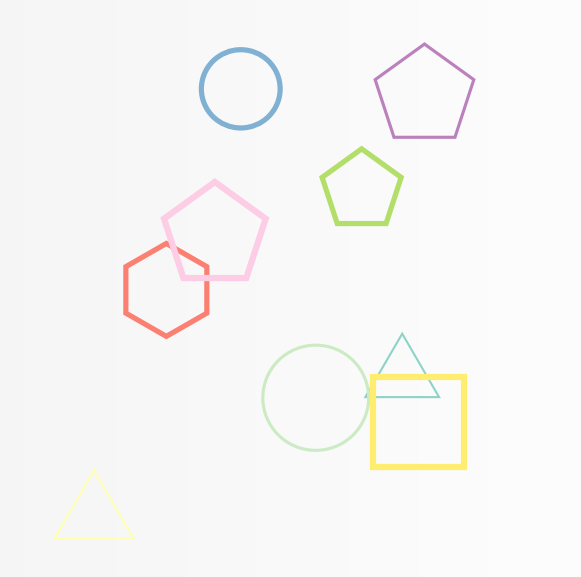[{"shape": "triangle", "thickness": 1, "radius": 0.37, "center": [0.692, 0.348]}, {"shape": "triangle", "thickness": 1, "radius": 0.39, "center": [0.162, 0.106]}, {"shape": "hexagon", "thickness": 2.5, "radius": 0.4, "center": [0.286, 0.497]}, {"shape": "circle", "thickness": 2.5, "radius": 0.34, "center": [0.414, 0.845]}, {"shape": "pentagon", "thickness": 2.5, "radius": 0.36, "center": [0.622, 0.67]}, {"shape": "pentagon", "thickness": 3, "radius": 0.46, "center": [0.37, 0.592]}, {"shape": "pentagon", "thickness": 1.5, "radius": 0.45, "center": [0.73, 0.834]}, {"shape": "circle", "thickness": 1.5, "radius": 0.46, "center": [0.543, 0.31]}, {"shape": "square", "thickness": 3, "radius": 0.39, "center": [0.72, 0.269]}]